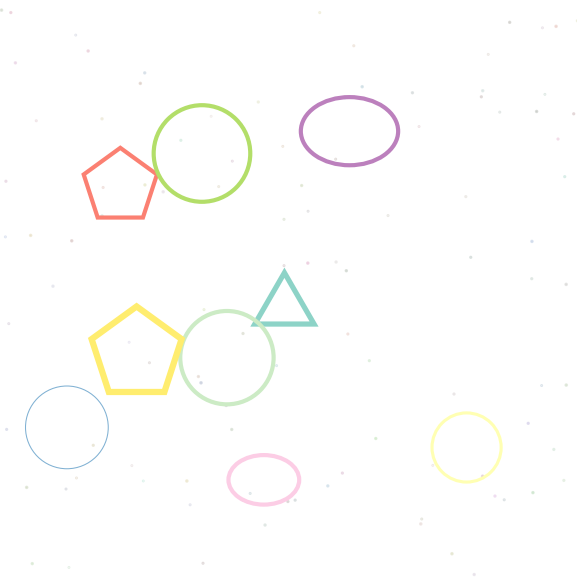[{"shape": "triangle", "thickness": 2.5, "radius": 0.3, "center": [0.493, 0.468]}, {"shape": "circle", "thickness": 1.5, "radius": 0.3, "center": [0.808, 0.224]}, {"shape": "pentagon", "thickness": 2, "radius": 0.33, "center": [0.208, 0.676]}, {"shape": "circle", "thickness": 0.5, "radius": 0.36, "center": [0.116, 0.259]}, {"shape": "circle", "thickness": 2, "radius": 0.42, "center": [0.35, 0.733]}, {"shape": "oval", "thickness": 2, "radius": 0.31, "center": [0.457, 0.168]}, {"shape": "oval", "thickness": 2, "radius": 0.42, "center": [0.605, 0.772]}, {"shape": "circle", "thickness": 2, "radius": 0.4, "center": [0.393, 0.38]}, {"shape": "pentagon", "thickness": 3, "radius": 0.41, "center": [0.237, 0.387]}]